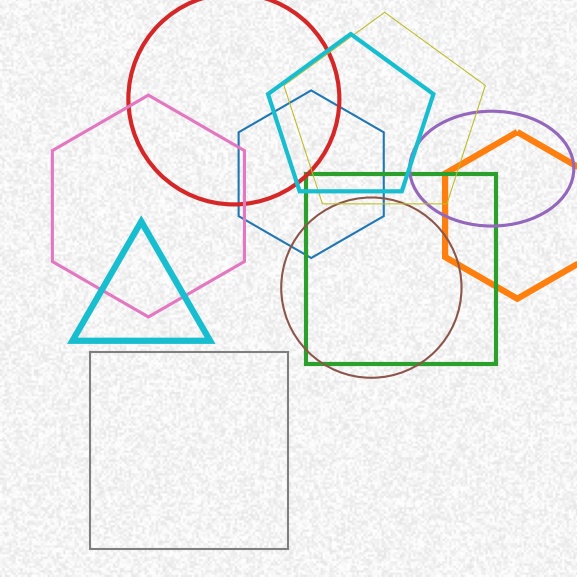[{"shape": "hexagon", "thickness": 1, "radius": 0.73, "center": [0.539, 0.697]}, {"shape": "hexagon", "thickness": 3, "radius": 0.72, "center": [0.896, 0.626]}, {"shape": "square", "thickness": 2, "radius": 0.82, "center": [0.694, 0.534]}, {"shape": "circle", "thickness": 2, "radius": 0.91, "center": [0.405, 0.828]}, {"shape": "oval", "thickness": 1.5, "radius": 0.71, "center": [0.852, 0.707]}, {"shape": "circle", "thickness": 1, "radius": 0.78, "center": [0.643, 0.501]}, {"shape": "hexagon", "thickness": 1.5, "radius": 0.96, "center": [0.257, 0.642]}, {"shape": "square", "thickness": 1, "radius": 0.86, "center": [0.328, 0.219]}, {"shape": "pentagon", "thickness": 0.5, "radius": 0.92, "center": [0.666, 0.794]}, {"shape": "pentagon", "thickness": 2, "radius": 0.75, "center": [0.607, 0.79]}, {"shape": "triangle", "thickness": 3, "radius": 0.69, "center": [0.245, 0.478]}]